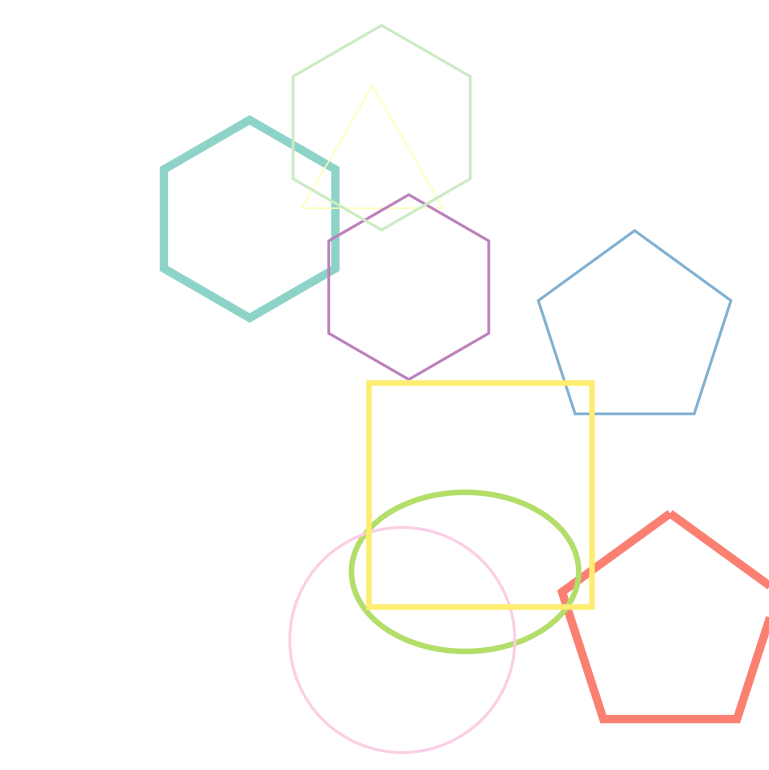[{"shape": "hexagon", "thickness": 3, "radius": 0.64, "center": [0.324, 0.716]}, {"shape": "triangle", "thickness": 0.5, "radius": 0.53, "center": [0.484, 0.783]}, {"shape": "pentagon", "thickness": 3, "radius": 0.74, "center": [0.87, 0.186]}, {"shape": "pentagon", "thickness": 1, "radius": 0.66, "center": [0.824, 0.569]}, {"shape": "oval", "thickness": 2, "radius": 0.74, "center": [0.604, 0.257]}, {"shape": "circle", "thickness": 1, "radius": 0.73, "center": [0.522, 0.169]}, {"shape": "hexagon", "thickness": 1, "radius": 0.6, "center": [0.531, 0.627]}, {"shape": "hexagon", "thickness": 1, "radius": 0.66, "center": [0.496, 0.834]}, {"shape": "square", "thickness": 2, "radius": 0.73, "center": [0.624, 0.357]}]